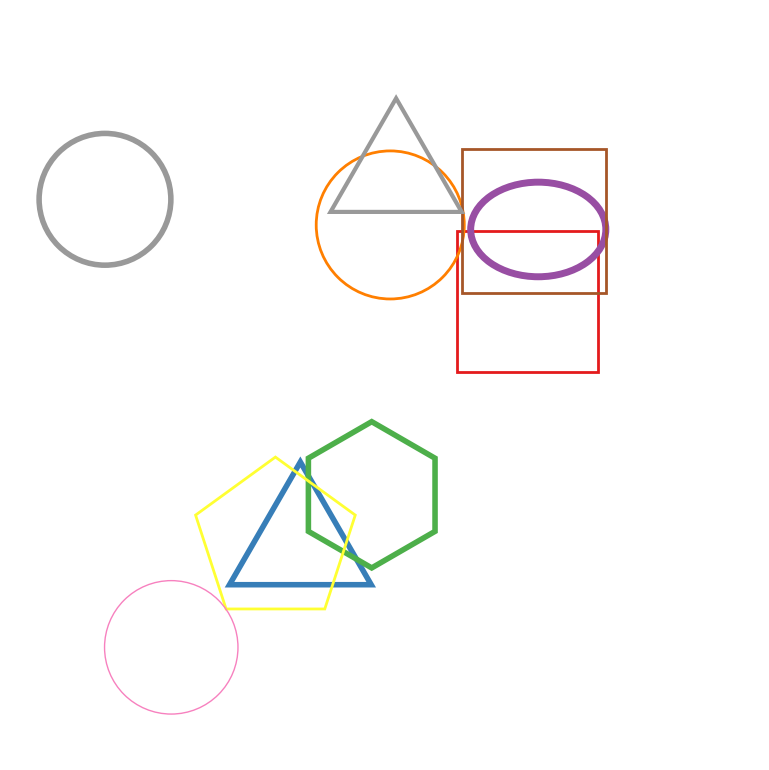[{"shape": "square", "thickness": 1, "radius": 0.46, "center": [0.685, 0.608]}, {"shape": "triangle", "thickness": 2, "radius": 0.53, "center": [0.39, 0.294]}, {"shape": "hexagon", "thickness": 2, "radius": 0.47, "center": [0.483, 0.357]}, {"shape": "oval", "thickness": 2.5, "radius": 0.44, "center": [0.699, 0.702]}, {"shape": "circle", "thickness": 1, "radius": 0.48, "center": [0.507, 0.708]}, {"shape": "pentagon", "thickness": 1, "radius": 0.55, "center": [0.358, 0.297]}, {"shape": "square", "thickness": 1, "radius": 0.47, "center": [0.694, 0.713]}, {"shape": "circle", "thickness": 0.5, "radius": 0.43, "center": [0.222, 0.159]}, {"shape": "triangle", "thickness": 1.5, "radius": 0.49, "center": [0.514, 0.774]}, {"shape": "circle", "thickness": 2, "radius": 0.43, "center": [0.136, 0.741]}]